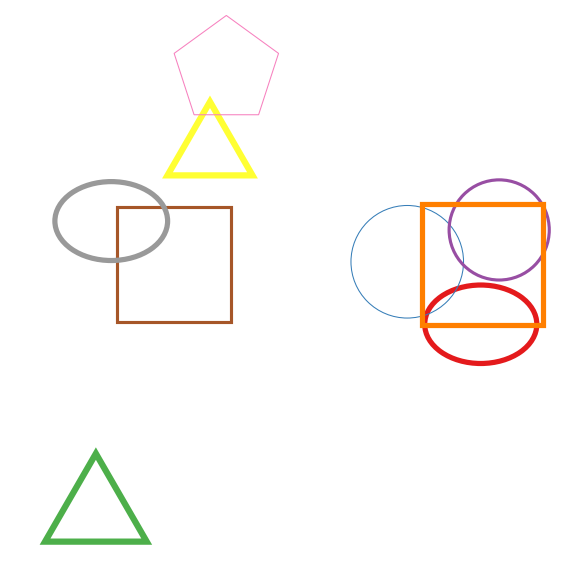[{"shape": "oval", "thickness": 2.5, "radius": 0.49, "center": [0.832, 0.438]}, {"shape": "circle", "thickness": 0.5, "radius": 0.49, "center": [0.705, 0.546]}, {"shape": "triangle", "thickness": 3, "radius": 0.51, "center": [0.166, 0.112]}, {"shape": "circle", "thickness": 1.5, "radius": 0.43, "center": [0.864, 0.601]}, {"shape": "square", "thickness": 2.5, "radius": 0.52, "center": [0.836, 0.541]}, {"shape": "triangle", "thickness": 3, "radius": 0.42, "center": [0.364, 0.738]}, {"shape": "square", "thickness": 1.5, "radius": 0.5, "center": [0.301, 0.541]}, {"shape": "pentagon", "thickness": 0.5, "radius": 0.48, "center": [0.392, 0.877]}, {"shape": "oval", "thickness": 2.5, "radius": 0.49, "center": [0.193, 0.616]}]